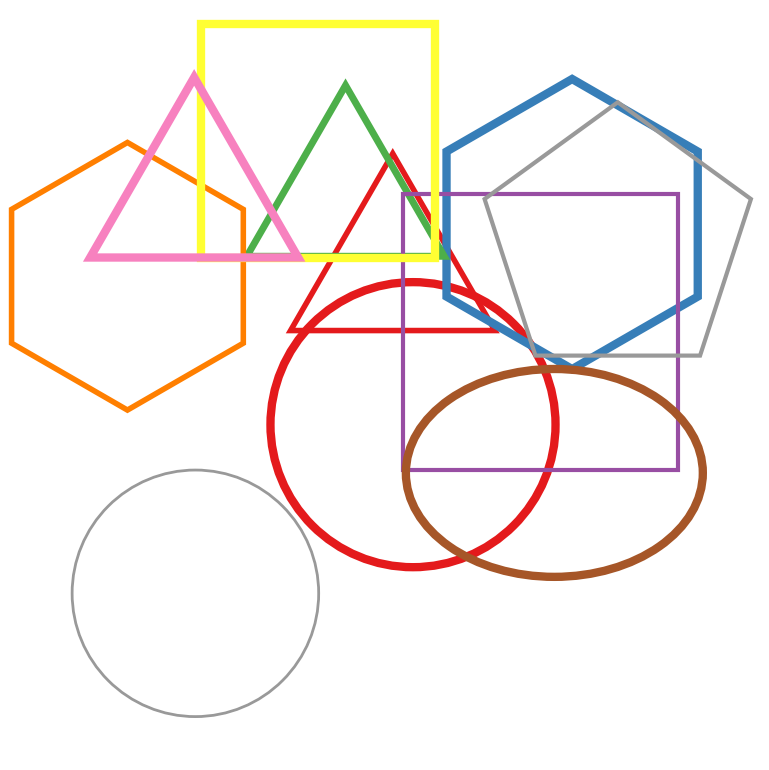[{"shape": "triangle", "thickness": 2, "radius": 0.77, "center": [0.51, 0.647]}, {"shape": "circle", "thickness": 3, "radius": 0.93, "center": [0.536, 0.448]}, {"shape": "hexagon", "thickness": 3, "radius": 0.94, "center": [0.743, 0.709]}, {"shape": "triangle", "thickness": 2.5, "radius": 0.74, "center": [0.449, 0.741]}, {"shape": "square", "thickness": 1.5, "radius": 0.89, "center": [0.702, 0.569]}, {"shape": "hexagon", "thickness": 2, "radius": 0.87, "center": [0.166, 0.641]}, {"shape": "square", "thickness": 3, "radius": 0.76, "center": [0.413, 0.817]}, {"shape": "oval", "thickness": 3, "radius": 0.96, "center": [0.72, 0.386]}, {"shape": "triangle", "thickness": 3, "radius": 0.78, "center": [0.252, 0.744]}, {"shape": "circle", "thickness": 1, "radius": 0.8, "center": [0.254, 0.229]}, {"shape": "pentagon", "thickness": 1.5, "radius": 0.91, "center": [0.802, 0.685]}]